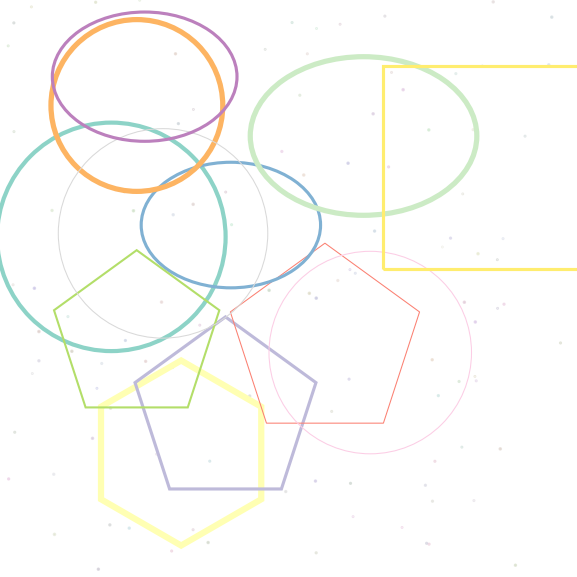[{"shape": "circle", "thickness": 2, "radius": 0.99, "center": [0.193, 0.589]}, {"shape": "hexagon", "thickness": 3, "radius": 0.8, "center": [0.314, 0.215]}, {"shape": "pentagon", "thickness": 1.5, "radius": 0.82, "center": [0.39, 0.286]}, {"shape": "pentagon", "thickness": 0.5, "radius": 0.86, "center": [0.563, 0.406]}, {"shape": "oval", "thickness": 1.5, "radius": 0.78, "center": [0.4, 0.609]}, {"shape": "circle", "thickness": 2.5, "radius": 0.74, "center": [0.237, 0.816]}, {"shape": "pentagon", "thickness": 1, "radius": 0.75, "center": [0.237, 0.415]}, {"shape": "circle", "thickness": 0.5, "radius": 0.88, "center": [0.641, 0.389]}, {"shape": "circle", "thickness": 0.5, "radius": 0.91, "center": [0.282, 0.595]}, {"shape": "oval", "thickness": 1.5, "radius": 0.8, "center": [0.251, 0.866]}, {"shape": "oval", "thickness": 2.5, "radius": 0.98, "center": [0.629, 0.764]}, {"shape": "square", "thickness": 1.5, "radius": 0.88, "center": [0.84, 0.709]}]